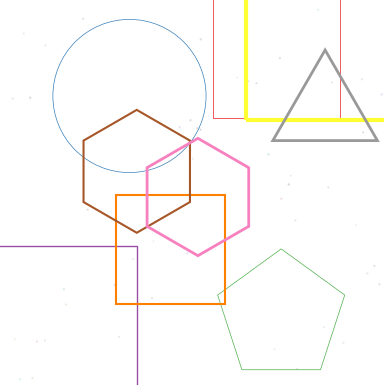[{"shape": "square", "thickness": 0.5, "radius": 0.82, "center": [0.719, 0.859]}, {"shape": "circle", "thickness": 0.5, "radius": 0.99, "center": [0.336, 0.751]}, {"shape": "pentagon", "thickness": 0.5, "radius": 0.87, "center": [0.73, 0.18]}, {"shape": "square", "thickness": 1, "radius": 0.94, "center": [0.167, 0.173]}, {"shape": "square", "thickness": 1.5, "radius": 0.71, "center": [0.442, 0.351]}, {"shape": "square", "thickness": 3, "radius": 0.92, "center": [0.824, 0.872]}, {"shape": "hexagon", "thickness": 1.5, "radius": 0.8, "center": [0.355, 0.555]}, {"shape": "hexagon", "thickness": 2, "radius": 0.76, "center": [0.514, 0.488]}, {"shape": "triangle", "thickness": 2, "radius": 0.78, "center": [0.844, 0.713]}]